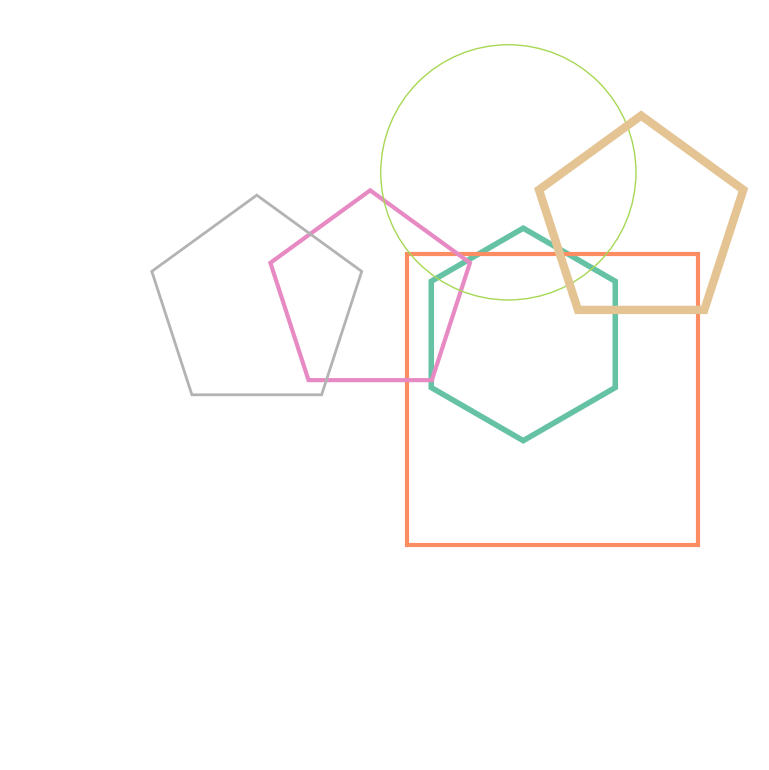[{"shape": "hexagon", "thickness": 2, "radius": 0.69, "center": [0.68, 0.566]}, {"shape": "square", "thickness": 1.5, "radius": 0.95, "center": [0.718, 0.481]}, {"shape": "pentagon", "thickness": 1.5, "radius": 0.68, "center": [0.481, 0.617]}, {"shape": "circle", "thickness": 0.5, "radius": 0.83, "center": [0.66, 0.776]}, {"shape": "pentagon", "thickness": 3, "radius": 0.7, "center": [0.833, 0.71]}, {"shape": "pentagon", "thickness": 1, "radius": 0.72, "center": [0.333, 0.603]}]